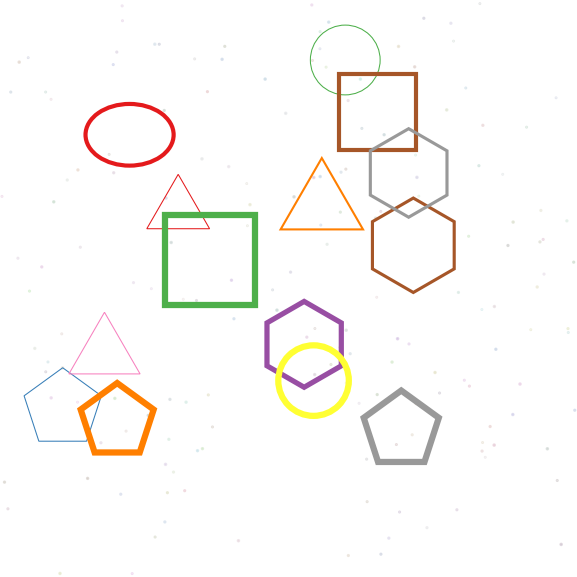[{"shape": "oval", "thickness": 2, "radius": 0.38, "center": [0.224, 0.766]}, {"shape": "triangle", "thickness": 0.5, "radius": 0.31, "center": [0.309, 0.634]}, {"shape": "pentagon", "thickness": 0.5, "radius": 0.35, "center": [0.109, 0.292]}, {"shape": "square", "thickness": 3, "radius": 0.39, "center": [0.363, 0.549]}, {"shape": "circle", "thickness": 0.5, "radius": 0.3, "center": [0.598, 0.895]}, {"shape": "hexagon", "thickness": 2.5, "radius": 0.37, "center": [0.527, 0.403]}, {"shape": "pentagon", "thickness": 3, "radius": 0.33, "center": [0.203, 0.269]}, {"shape": "triangle", "thickness": 1, "radius": 0.41, "center": [0.557, 0.643]}, {"shape": "circle", "thickness": 3, "radius": 0.31, "center": [0.543, 0.34]}, {"shape": "square", "thickness": 2, "radius": 0.33, "center": [0.654, 0.805]}, {"shape": "hexagon", "thickness": 1.5, "radius": 0.41, "center": [0.716, 0.574]}, {"shape": "triangle", "thickness": 0.5, "radius": 0.36, "center": [0.181, 0.387]}, {"shape": "hexagon", "thickness": 1.5, "radius": 0.38, "center": [0.708, 0.7]}, {"shape": "pentagon", "thickness": 3, "radius": 0.34, "center": [0.695, 0.255]}]